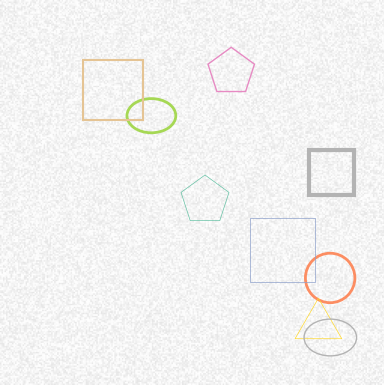[{"shape": "pentagon", "thickness": 0.5, "radius": 0.33, "center": [0.532, 0.48]}, {"shape": "circle", "thickness": 2, "radius": 0.32, "center": [0.858, 0.278]}, {"shape": "square", "thickness": 0.5, "radius": 0.42, "center": [0.733, 0.351]}, {"shape": "pentagon", "thickness": 1, "radius": 0.32, "center": [0.601, 0.814]}, {"shape": "oval", "thickness": 2, "radius": 0.32, "center": [0.393, 0.699]}, {"shape": "triangle", "thickness": 0.5, "radius": 0.35, "center": [0.827, 0.155]}, {"shape": "square", "thickness": 1.5, "radius": 0.39, "center": [0.293, 0.767]}, {"shape": "oval", "thickness": 1, "radius": 0.34, "center": [0.858, 0.123]}, {"shape": "square", "thickness": 3, "radius": 0.29, "center": [0.862, 0.552]}]